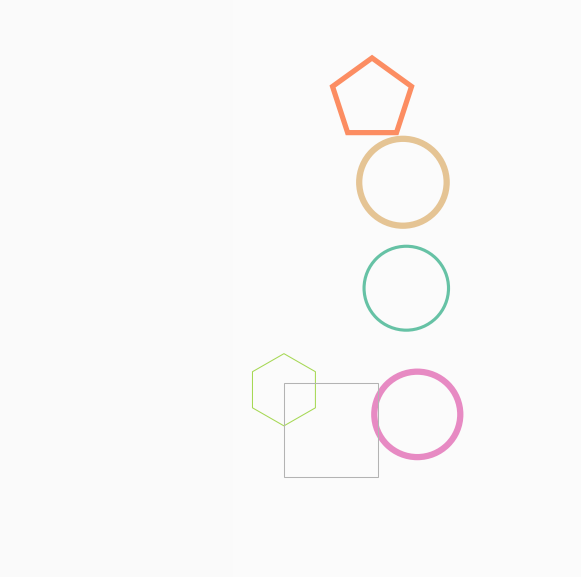[{"shape": "circle", "thickness": 1.5, "radius": 0.36, "center": [0.699, 0.5]}, {"shape": "pentagon", "thickness": 2.5, "radius": 0.36, "center": [0.64, 0.827]}, {"shape": "circle", "thickness": 3, "radius": 0.37, "center": [0.718, 0.282]}, {"shape": "hexagon", "thickness": 0.5, "radius": 0.31, "center": [0.489, 0.324]}, {"shape": "circle", "thickness": 3, "radius": 0.38, "center": [0.693, 0.684]}, {"shape": "square", "thickness": 0.5, "radius": 0.4, "center": [0.569, 0.254]}]